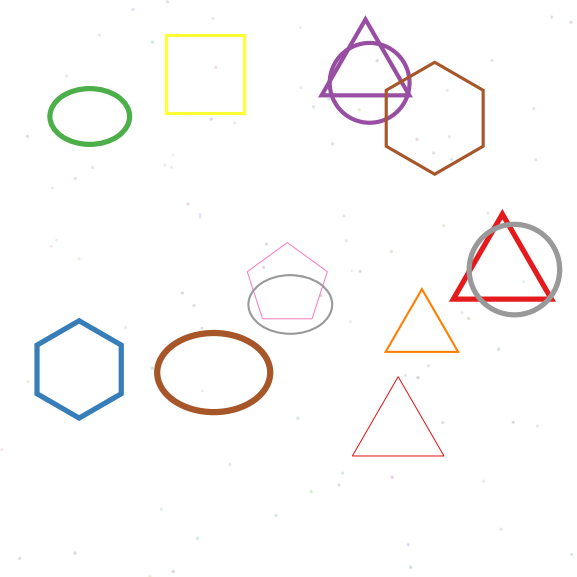[{"shape": "triangle", "thickness": 2.5, "radius": 0.49, "center": [0.87, 0.53]}, {"shape": "triangle", "thickness": 0.5, "radius": 0.46, "center": [0.689, 0.255]}, {"shape": "hexagon", "thickness": 2.5, "radius": 0.42, "center": [0.137, 0.359]}, {"shape": "oval", "thickness": 2.5, "radius": 0.34, "center": [0.155, 0.797]}, {"shape": "triangle", "thickness": 2, "radius": 0.44, "center": [0.633, 0.878]}, {"shape": "circle", "thickness": 2, "radius": 0.35, "center": [0.64, 0.856]}, {"shape": "triangle", "thickness": 1, "radius": 0.36, "center": [0.731, 0.426]}, {"shape": "square", "thickness": 1.5, "radius": 0.34, "center": [0.354, 0.871]}, {"shape": "hexagon", "thickness": 1.5, "radius": 0.48, "center": [0.753, 0.794]}, {"shape": "oval", "thickness": 3, "radius": 0.49, "center": [0.37, 0.354]}, {"shape": "pentagon", "thickness": 0.5, "radius": 0.36, "center": [0.497, 0.506]}, {"shape": "circle", "thickness": 2.5, "radius": 0.39, "center": [0.891, 0.532]}, {"shape": "oval", "thickness": 1, "radius": 0.36, "center": [0.503, 0.472]}]